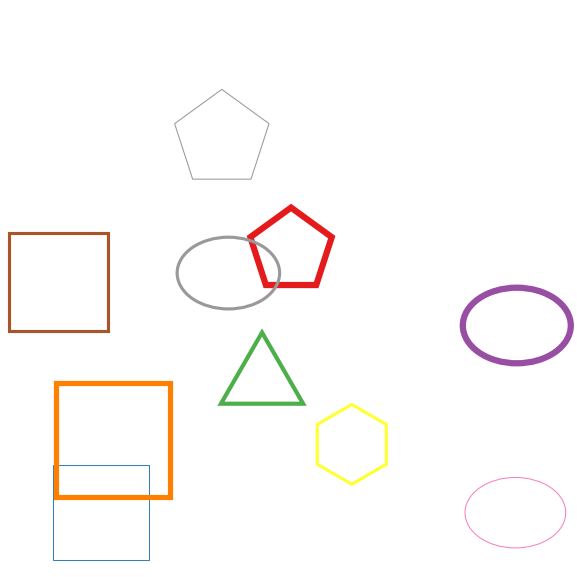[{"shape": "pentagon", "thickness": 3, "radius": 0.37, "center": [0.504, 0.566]}, {"shape": "square", "thickness": 0.5, "radius": 0.41, "center": [0.175, 0.111]}, {"shape": "triangle", "thickness": 2, "radius": 0.41, "center": [0.454, 0.341]}, {"shape": "oval", "thickness": 3, "radius": 0.47, "center": [0.895, 0.436]}, {"shape": "square", "thickness": 2.5, "radius": 0.49, "center": [0.195, 0.237]}, {"shape": "hexagon", "thickness": 1.5, "radius": 0.34, "center": [0.609, 0.23]}, {"shape": "square", "thickness": 1.5, "radius": 0.43, "center": [0.101, 0.511]}, {"shape": "oval", "thickness": 0.5, "radius": 0.44, "center": [0.892, 0.111]}, {"shape": "oval", "thickness": 1.5, "radius": 0.44, "center": [0.395, 0.526]}, {"shape": "pentagon", "thickness": 0.5, "radius": 0.43, "center": [0.384, 0.758]}]